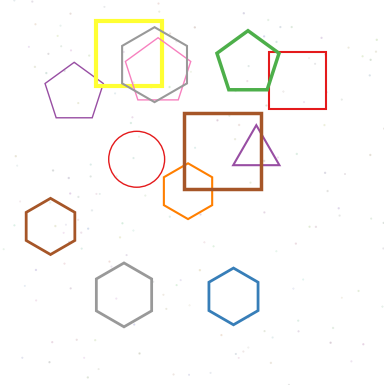[{"shape": "circle", "thickness": 1, "radius": 0.36, "center": [0.355, 0.586]}, {"shape": "square", "thickness": 1.5, "radius": 0.37, "center": [0.773, 0.791]}, {"shape": "hexagon", "thickness": 2, "radius": 0.37, "center": [0.606, 0.23]}, {"shape": "pentagon", "thickness": 2.5, "radius": 0.42, "center": [0.644, 0.835]}, {"shape": "triangle", "thickness": 1.5, "radius": 0.35, "center": [0.666, 0.606]}, {"shape": "pentagon", "thickness": 1, "radius": 0.4, "center": [0.193, 0.758]}, {"shape": "hexagon", "thickness": 1.5, "radius": 0.36, "center": [0.488, 0.503]}, {"shape": "square", "thickness": 3, "radius": 0.42, "center": [0.335, 0.86]}, {"shape": "square", "thickness": 2.5, "radius": 0.5, "center": [0.578, 0.608]}, {"shape": "hexagon", "thickness": 2, "radius": 0.36, "center": [0.131, 0.412]}, {"shape": "pentagon", "thickness": 1, "radius": 0.45, "center": [0.411, 0.813]}, {"shape": "hexagon", "thickness": 2, "radius": 0.41, "center": [0.322, 0.234]}, {"shape": "hexagon", "thickness": 1.5, "radius": 0.49, "center": [0.401, 0.832]}]